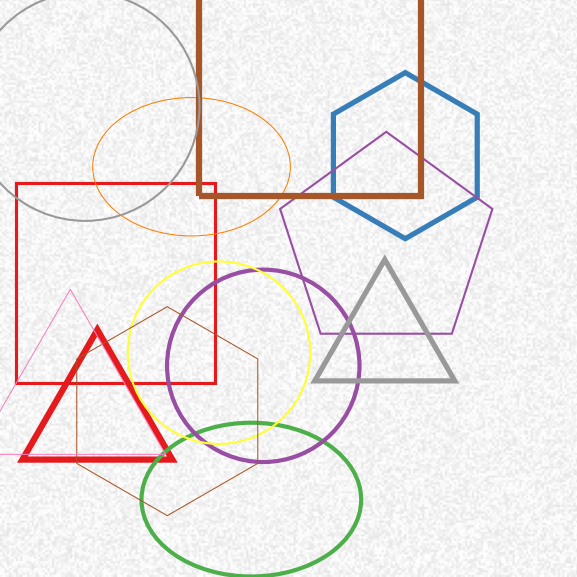[{"shape": "square", "thickness": 1.5, "radius": 0.86, "center": [0.2, 0.509]}, {"shape": "triangle", "thickness": 3, "radius": 0.75, "center": [0.169, 0.278]}, {"shape": "hexagon", "thickness": 2.5, "radius": 0.72, "center": [0.702, 0.73]}, {"shape": "oval", "thickness": 2, "radius": 0.95, "center": [0.435, 0.134]}, {"shape": "pentagon", "thickness": 1, "radius": 0.97, "center": [0.669, 0.578]}, {"shape": "circle", "thickness": 2, "radius": 0.83, "center": [0.456, 0.366]}, {"shape": "oval", "thickness": 0.5, "radius": 0.86, "center": [0.332, 0.71]}, {"shape": "circle", "thickness": 1, "radius": 0.79, "center": [0.379, 0.388]}, {"shape": "square", "thickness": 3, "radius": 0.96, "center": [0.537, 0.853]}, {"shape": "hexagon", "thickness": 0.5, "radius": 0.9, "center": [0.29, 0.287]}, {"shape": "triangle", "thickness": 0.5, "radius": 0.95, "center": [0.122, 0.308]}, {"shape": "triangle", "thickness": 2.5, "radius": 0.7, "center": [0.666, 0.41]}, {"shape": "circle", "thickness": 1, "radius": 0.99, "center": [0.147, 0.815]}]